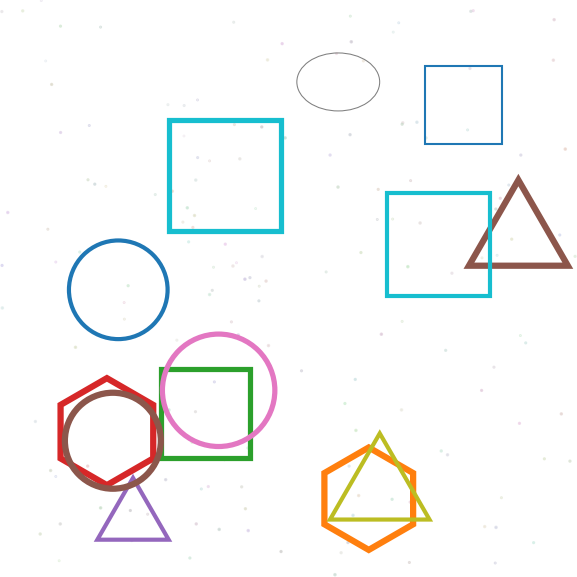[{"shape": "square", "thickness": 1, "radius": 0.33, "center": [0.803, 0.818]}, {"shape": "circle", "thickness": 2, "radius": 0.43, "center": [0.205, 0.497]}, {"shape": "hexagon", "thickness": 3, "radius": 0.44, "center": [0.639, 0.136]}, {"shape": "square", "thickness": 2.5, "radius": 0.38, "center": [0.356, 0.283]}, {"shape": "hexagon", "thickness": 3, "radius": 0.46, "center": [0.185, 0.252]}, {"shape": "triangle", "thickness": 2, "radius": 0.36, "center": [0.23, 0.1]}, {"shape": "circle", "thickness": 3, "radius": 0.42, "center": [0.195, 0.236]}, {"shape": "triangle", "thickness": 3, "radius": 0.49, "center": [0.898, 0.588]}, {"shape": "circle", "thickness": 2.5, "radius": 0.49, "center": [0.379, 0.323]}, {"shape": "oval", "thickness": 0.5, "radius": 0.36, "center": [0.586, 0.857]}, {"shape": "triangle", "thickness": 2, "radius": 0.5, "center": [0.658, 0.149]}, {"shape": "square", "thickness": 2, "radius": 0.45, "center": [0.76, 0.576]}, {"shape": "square", "thickness": 2.5, "radius": 0.48, "center": [0.39, 0.695]}]